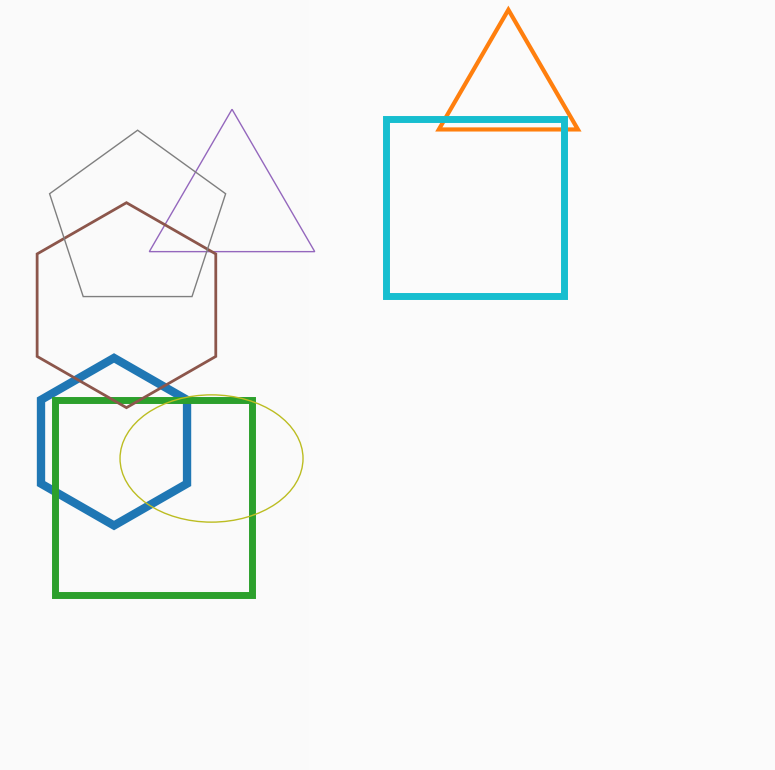[{"shape": "hexagon", "thickness": 3, "radius": 0.54, "center": [0.147, 0.426]}, {"shape": "triangle", "thickness": 1.5, "radius": 0.52, "center": [0.656, 0.884]}, {"shape": "square", "thickness": 2.5, "radius": 0.63, "center": [0.198, 0.354]}, {"shape": "triangle", "thickness": 0.5, "radius": 0.62, "center": [0.299, 0.735]}, {"shape": "hexagon", "thickness": 1, "radius": 0.67, "center": [0.163, 0.604]}, {"shape": "pentagon", "thickness": 0.5, "radius": 0.6, "center": [0.178, 0.711]}, {"shape": "oval", "thickness": 0.5, "radius": 0.59, "center": [0.273, 0.405]}, {"shape": "square", "thickness": 2.5, "radius": 0.57, "center": [0.613, 0.73]}]